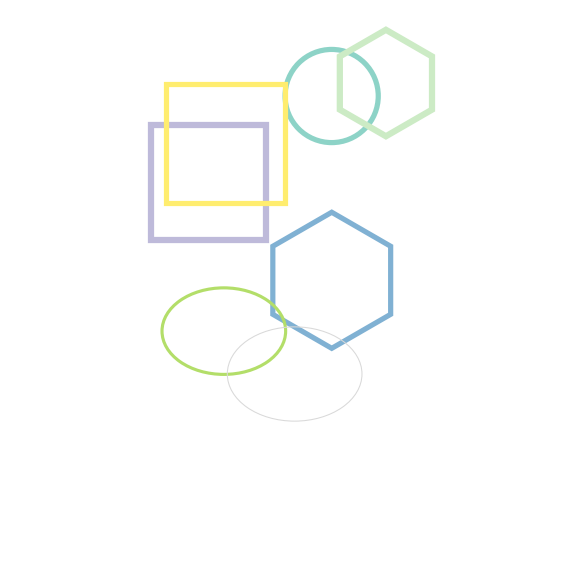[{"shape": "circle", "thickness": 2.5, "radius": 0.4, "center": [0.574, 0.833]}, {"shape": "square", "thickness": 3, "radius": 0.5, "center": [0.36, 0.683]}, {"shape": "hexagon", "thickness": 2.5, "radius": 0.59, "center": [0.574, 0.514]}, {"shape": "oval", "thickness": 1.5, "radius": 0.54, "center": [0.388, 0.426]}, {"shape": "oval", "thickness": 0.5, "radius": 0.58, "center": [0.51, 0.352]}, {"shape": "hexagon", "thickness": 3, "radius": 0.46, "center": [0.668, 0.855]}, {"shape": "square", "thickness": 2.5, "radius": 0.51, "center": [0.39, 0.751]}]